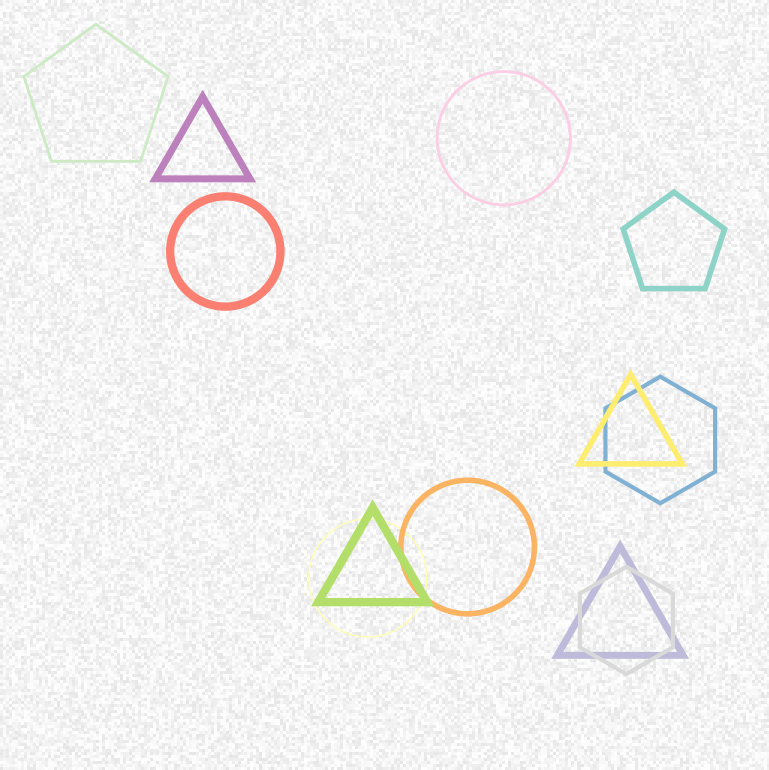[{"shape": "pentagon", "thickness": 2, "radius": 0.35, "center": [0.875, 0.681]}, {"shape": "circle", "thickness": 0.5, "radius": 0.38, "center": [0.478, 0.249]}, {"shape": "triangle", "thickness": 2.5, "radius": 0.47, "center": [0.805, 0.196]}, {"shape": "circle", "thickness": 3, "radius": 0.36, "center": [0.293, 0.673]}, {"shape": "hexagon", "thickness": 1.5, "radius": 0.41, "center": [0.858, 0.429]}, {"shape": "circle", "thickness": 2, "radius": 0.43, "center": [0.607, 0.29]}, {"shape": "triangle", "thickness": 3, "radius": 0.41, "center": [0.484, 0.259]}, {"shape": "circle", "thickness": 1, "radius": 0.43, "center": [0.654, 0.82]}, {"shape": "hexagon", "thickness": 1.5, "radius": 0.35, "center": [0.813, 0.194]}, {"shape": "triangle", "thickness": 2.5, "radius": 0.36, "center": [0.263, 0.803]}, {"shape": "pentagon", "thickness": 1, "radius": 0.49, "center": [0.125, 0.87]}, {"shape": "triangle", "thickness": 2, "radius": 0.39, "center": [0.819, 0.436]}]